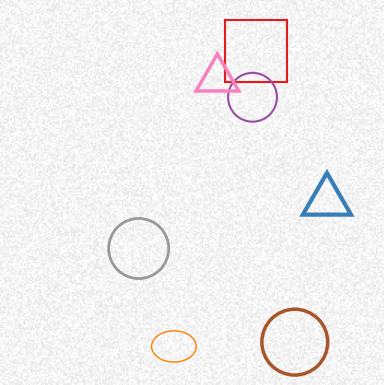[{"shape": "square", "thickness": 1.5, "radius": 0.4, "center": [0.666, 0.868]}, {"shape": "triangle", "thickness": 3, "radius": 0.36, "center": [0.849, 0.479]}, {"shape": "circle", "thickness": 1.5, "radius": 0.32, "center": [0.656, 0.747]}, {"shape": "oval", "thickness": 1, "radius": 0.29, "center": [0.452, 0.1]}, {"shape": "circle", "thickness": 2.5, "radius": 0.43, "center": [0.766, 0.111]}, {"shape": "triangle", "thickness": 2.5, "radius": 0.32, "center": [0.565, 0.796]}, {"shape": "circle", "thickness": 2, "radius": 0.39, "center": [0.36, 0.355]}]